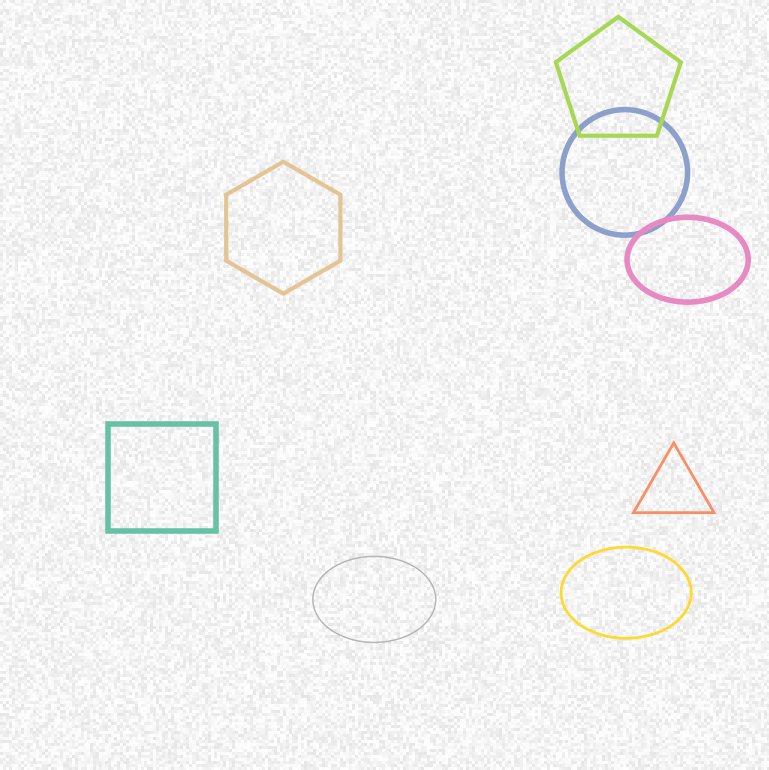[{"shape": "square", "thickness": 2, "radius": 0.35, "center": [0.21, 0.38]}, {"shape": "triangle", "thickness": 1, "radius": 0.3, "center": [0.875, 0.364]}, {"shape": "circle", "thickness": 2, "radius": 0.41, "center": [0.811, 0.776]}, {"shape": "oval", "thickness": 2, "radius": 0.39, "center": [0.893, 0.663]}, {"shape": "pentagon", "thickness": 1.5, "radius": 0.43, "center": [0.803, 0.893]}, {"shape": "oval", "thickness": 1, "radius": 0.42, "center": [0.813, 0.23]}, {"shape": "hexagon", "thickness": 1.5, "radius": 0.43, "center": [0.368, 0.704]}, {"shape": "oval", "thickness": 0.5, "radius": 0.4, "center": [0.486, 0.222]}]